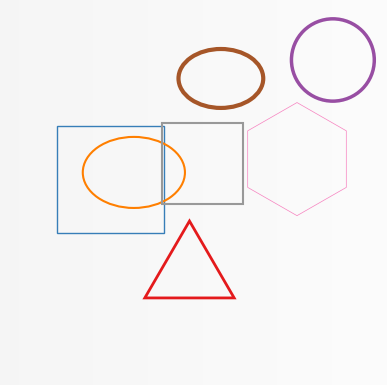[{"shape": "triangle", "thickness": 2, "radius": 0.67, "center": [0.489, 0.293]}, {"shape": "square", "thickness": 1, "radius": 0.7, "center": [0.285, 0.534]}, {"shape": "circle", "thickness": 2.5, "radius": 0.53, "center": [0.859, 0.844]}, {"shape": "oval", "thickness": 1.5, "radius": 0.66, "center": [0.345, 0.552]}, {"shape": "oval", "thickness": 3, "radius": 0.55, "center": [0.57, 0.796]}, {"shape": "hexagon", "thickness": 0.5, "radius": 0.73, "center": [0.766, 0.587]}, {"shape": "square", "thickness": 1.5, "radius": 0.52, "center": [0.523, 0.575]}]